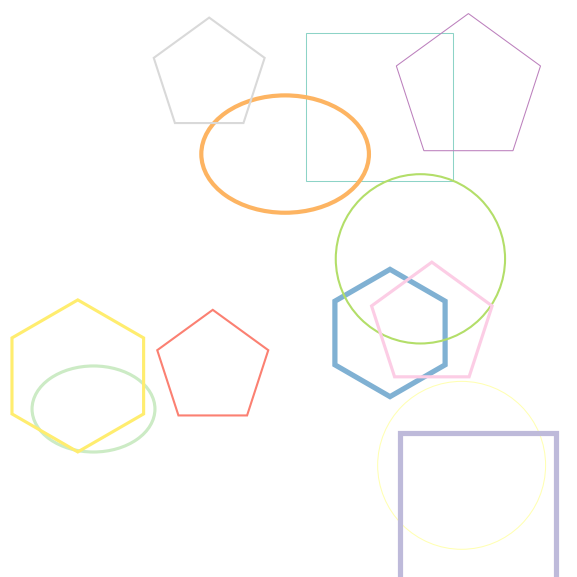[{"shape": "square", "thickness": 0.5, "radius": 0.64, "center": [0.657, 0.814]}, {"shape": "circle", "thickness": 0.5, "radius": 0.73, "center": [0.799, 0.193]}, {"shape": "square", "thickness": 2.5, "radius": 0.67, "center": [0.828, 0.115]}, {"shape": "pentagon", "thickness": 1, "radius": 0.51, "center": [0.368, 0.362]}, {"shape": "hexagon", "thickness": 2.5, "radius": 0.55, "center": [0.675, 0.423]}, {"shape": "oval", "thickness": 2, "radius": 0.73, "center": [0.494, 0.732]}, {"shape": "circle", "thickness": 1, "radius": 0.73, "center": [0.728, 0.551]}, {"shape": "pentagon", "thickness": 1.5, "radius": 0.55, "center": [0.748, 0.435]}, {"shape": "pentagon", "thickness": 1, "radius": 0.5, "center": [0.362, 0.868]}, {"shape": "pentagon", "thickness": 0.5, "radius": 0.66, "center": [0.811, 0.844]}, {"shape": "oval", "thickness": 1.5, "radius": 0.53, "center": [0.162, 0.291]}, {"shape": "hexagon", "thickness": 1.5, "radius": 0.66, "center": [0.135, 0.348]}]